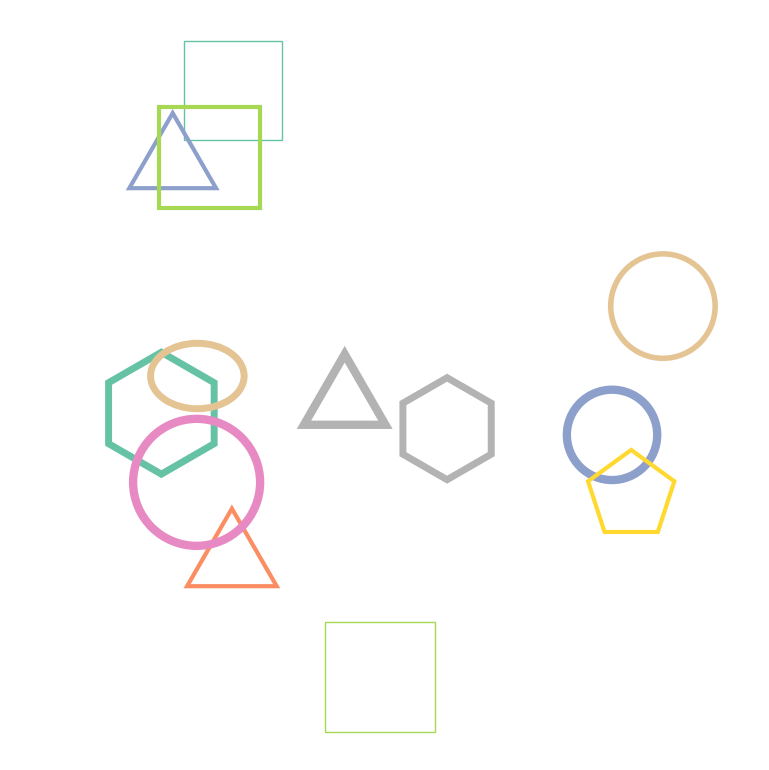[{"shape": "square", "thickness": 0.5, "radius": 0.32, "center": [0.303, 0.883]}, {"shape": "hexagon", "thickness": 2.5, "radius": 0.4, "center": [0.21, 0.463]}, {"shape": "triangle", "thickness": 1.5, "radius": 0.34, "center": [0.301, 0.272]}, {"shape": "circle", "thickness": 3, "radius": 0.29, "center": [0.795, 0.435]}, {"shape": "triangle", "thickness": 1.5, "radius": 0.33, "center": [0.224, 0.788]}, {"shape": "circle", "thickness": 3, "radius": 0.41, "center": [0.255, 0.374]}, {"shape": "square", "thickness": 1.5, "radius": 0.33, "center": [0.272, 0.796]}, {"shape": "square", "thickness": 0.5, "radius": 0.36, "center": [0.494, 0.12]}, {"shape": "pentagon", "thickness": 1.5, "radius": 0.29, "center": [0.82, 0.357]}, {"shape": "circle", "thickness": 2, "radius": 0.34, "center": [0.861, 0.602]}, {"shape": "oval", "thickness": 2.5, "radius": 0.3, "center": [0.256, 0.512]}, {"shape": "triangle", "thickness": 3, "radius": 0.31, "center": [0.448, 0.479]}, {"shape": "hexagon", "thickness": 2.5, "radius": 0.33, "center": [0.581, 0.443]}]